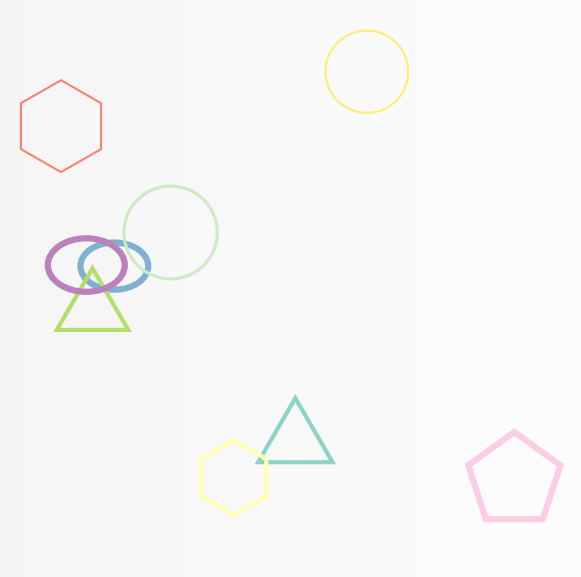[{"shape": "triangle", "thickness": 2, "radius": 0.37, "center": [0.508, 0.236]}, {"shape": "hexagon", "thickness": 2, "radius": 0.32, "center": [0.402, 0.172]}, {"shape": "hexagon", "thickness": 1, "radius": 0.4, "center": [0.105, 0.781]}, {"shape": "oval", "thickness": 3, "radius": 0.29, "center": [0.197, 0.538]}, {"shape": "triangle", "thickness": 2, "radius": 0.36, "center": [0.159, 0.463]}, {"shape": "pentagon", "thickness": 3, "radius": 0.42, "center": [0.885, 0.168]}, {"shape": "oval", "thickness": 3, "radius": 0.33, "center": [0.148, 0.54]}, {"shape": "circle", "thickness": 1.5, "radius": 0.4, "center": [0.294, 0.597]}, {"shape": "circle", "thickness": 1, "radius": 0.36, "center": [0.631, 0.875]}]